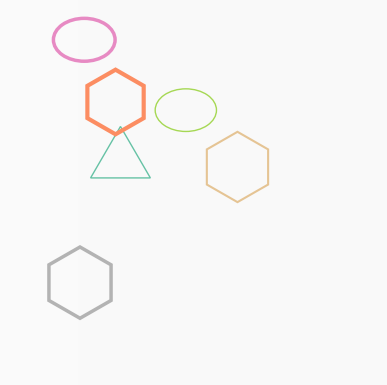[{"shape": "triangle", "thickness": 1, "radius": 0.45, "center": [0.311, 0.582]}, {"shape": "hexagon", "thickness": 3, "radius": 0.42, "center": [0.298, 0.735]}, {"shape": "oval", "thickness": 2.5, "radius": 0.4, "center": [0.217, 0.897]}, {"shape": "oval", "thickness": 1, "radius": 0.4, "center": [0.48, 0.714]}, {"shape": "hexagon", "thickness": 1.5, "radius": 0.46, "center": [0.613, 0.566]}, {"shape": "hexagon", "thickness": 2.5, "radius": 0.46, "center": [0.206, 0.266]}]